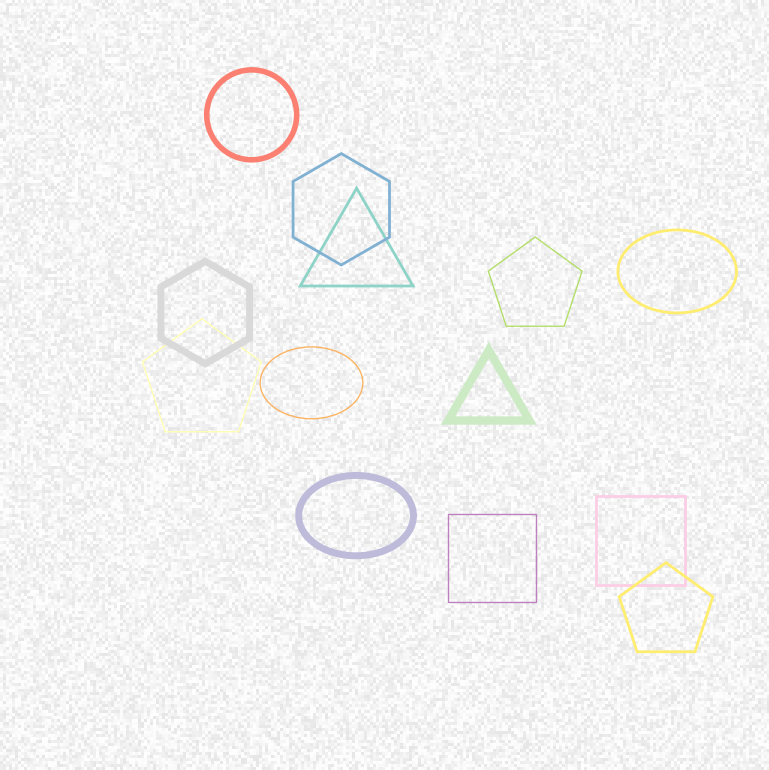[{"shape": "triangle", "thickness": 1, "radius": 0.42, "center": [0.463, 0.671]}, {"shape": "pentagon", "thickness": 0.5, "radius": 0.41, "center": [0.262, 0.505]}, {"shape": "oval", "thickness": 2.5, "radius": 0.37, "center": [0.462, 0.33]}, {"shape": "circle", "thickness": 2, "radius": 0.29, "center": [0.327, 0.851]}, {"shape": "hexagon", "thickness": 1, "radius": 0.36, "center": [0.443, 0.728]}, {"shape": "oval", "thickness": 0.5, "radius": 0.33, "center": [0.405, 0.503]}, {"shape": "pentagon", "thickness": 0.5, "radius": 0.32, "center": [0.695, 0.628]}, {"shape": "square", "thickness": 1, "radius": 0.29, "center": [0.832, 0.298]}, {"shape": "hexagon", "thickness": 2.5, "radius": 0.33, "center": [0.267, 0.594]}, {"shape": "square", "thickness": 0.5, "radius": 0.29, "center": [0.639, 0.275]}, {"shape": "triangle", "thickness": 3, "radius": 0.3, "center": [0.635, 0.484]}, {"shape": "oval", "thickness": 1, "radius": 0.39, "center": [0.879, 0.647]}, {"shape": "pentagon", "thickness": 1, "radius": 0.32, "center": [0.865, 0.205]}]